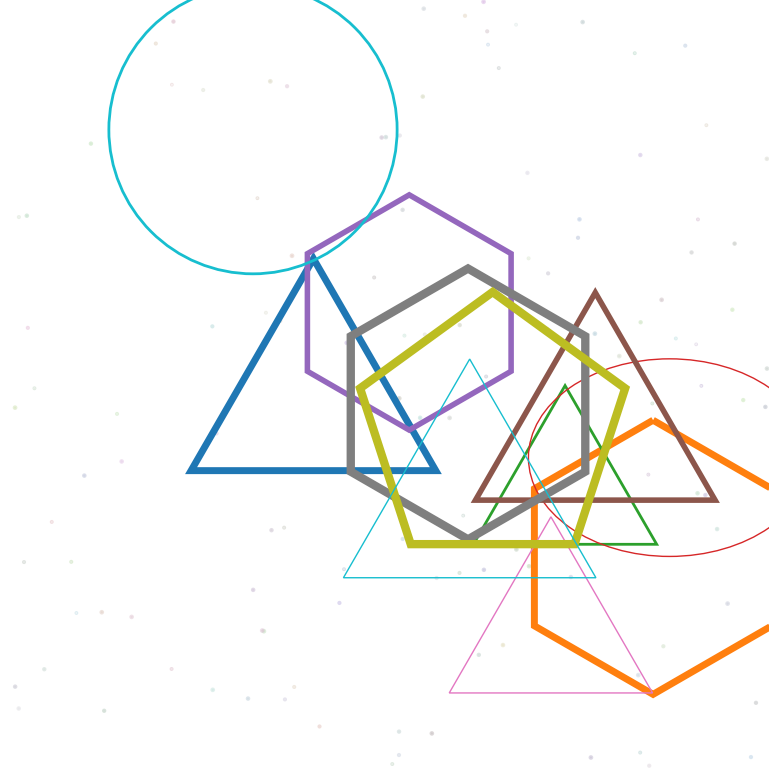[{"shape": "triangle", "thickness": 2.5, "radius": 0.92, "center": [0.407, 0.481]}, {"shape": "hexagon", "thickness": 2.5, "radius": 0.89, "center": [0.848, 0.276]}, {"shape": "triangle", "thickness": 1, "radius": 0.69, "center": [0.734, 0.362]}, {"shape": "oval", "thickness": 0.5, "radius": 0.92, "center": [0.87, 0.406]}, {"shape": "hexagon", "thickness": 2, "radius": 0.76, "center": [0.531, 0.594]}, {"shape": "triangle", "thickness": 2, "radius": 0.9, "center": [0.773, 0.44]}, {"shape": "triangle", "thickness": 0.5, "radius": 0.76, "center": [0.715, 0.176]}, {"shape": "hexagon", "thickness": 3, "radius": 0.88, "center": [0.608, 0.475]}, {"shape": "pentagon", "thickness": 3, "radius": 0.9, "center": [0.64, 0.44]}, {"shape": "circle", "thickness": 1, "radius": 0.94, "center": [0.329, 0.832]}, {"shape": "triangle", "thickness": 0.5, "radius": 0.95, "center": [0.61, 0.344]}]